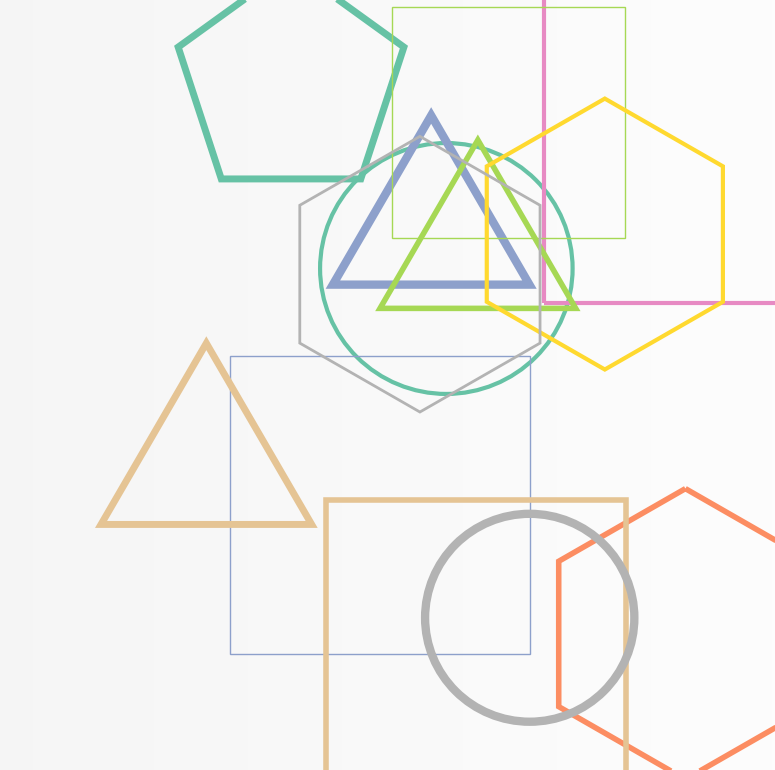[{"shape": "pentagon", "thickness": 2.5, "radius": 0.77, "center": [0.376, 0.892]}, {"shape": "circle", "thickness": 1.5, "radius": 0.81, "center": [0.576, 0.651]}, {"shape": "hexagon", "thickness": 2, "radius": 0.94, "center": [0.884, 0.177]}, {"shape": "triangle", "thickness": 3, "radius": 0.73, "center": [0.556, 0.704]}, {"shape": "square", "thickness": 0.5, "radius": 0.97, "center": [0.49, 0.344]}, {"shape": "square", "thickness": 1.5, "radius": 0.99, "center": [0.899, 0.804]}, {"shape": "square", "thickness": 0.5, "radius": 0.75, "center": [0.656, 0.841]}, {"shape": "triangle", "thickness": 2, "radius": 0.73, "center": [0.617, 0.672]}, {"shape": "hexagon", "thickness": 1.5, "radius": 0.88, "center": [0.78, 0.696]}, {"shape": "triangle", "thickness": 2.5, "radius": 0.78, "center": [0.266, 0.397]}, {"shape": "square", "thickness": 2, "radius": 0.97, "center": [0.614, 0.157]}, {"shape": "hexagon", "thickness": 1, "radius": 0.89, "center": [0.542, 0.644]}, {"shape": "circle", "thickness": 3, "radius": 0.68, "center": [0.684, 0.198]}]